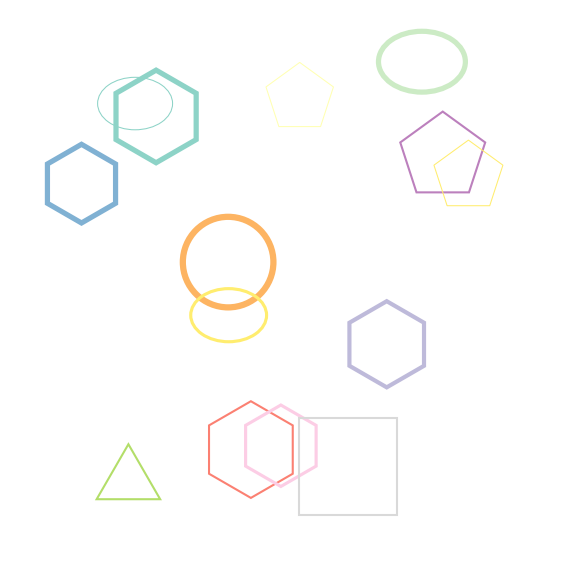[{"shape": "hexagon", "thickness": 2.5, "radius": 0.4, "center": [0.27, 0.797]}, {"shape": "oval", "thickness": 0.5, "radius": 0.32, "center": [0.234, 0.82]}, {"shape": "pentagon", "thickness": 0.5, "radius": 0.31, "center": [0.519, 0.83]}, {"shape": "hexagon", "thickness": 2, "radius": 0.37, "center": [0.67, 0.403]}, {"shape": "hexagon", "thickness": 1, "radius": 0.42, "center": [0.434, 0.221]}, {"shape": "hexagon", "thickness": 2.5, "radius": 0.34, "center": [0.141, 0.681]}, {"shape": "circle", "thickness": 3, "radius": 0.39, "center": [0.395, 0.545]}, {"shape": "triangle", "thickness": 1, "radius": 0.32, "center": [0.222, 0.166]}, {"shape": "hexagon", "thickness": 1.5, "radius": 0.35, "center": [0.486, 0.227]}, {"shape": "square", "thickness": 1, "radius": 0.42, "center": [0.603, 0.191]}, {"shape": "pentagon", "thickness": 1, "radius": 0.39, "center": [0.767, 0.729]}, {"shape": "oval", "thickness": 2.5, "radius": 0.38, "center": [0.731, 0.892]}, {"shape": "pentagon", "thickness": 0.5, "radius": 0.31, "center": [0.811, 0.694]}, {"shape": "oval", "thickness": 1.5, "radius": 0.33, "center": [0.396, 0.453]}]